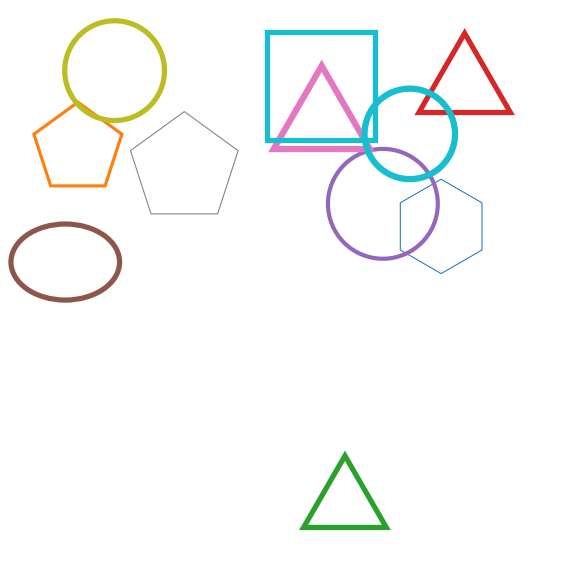[{"shape": "hexagon", "thickness": 0.5, "radius": 0.41, "center": [0.764, 0.607]}, {"shape": "pentagon", "thickness": 1.5, "radius": 0.4, "center": [0.135, 0.742]}, {"shape": "triangle", "thickness": 2.5, "radius": 0.41, "center": [0.597, 0.127]}, {"shape": "triangle", "thickness": 2.5, "radius": 0.46, "center": [0.805, 0.85]}, {"shape": "circle", "thickness": 2, "radius": 0.48, "center": [0.663, 0.646]}, {"shape": "oval", "thickness": 2.5, "radius": 0.47, "center": [0.113, 0.545]}, {"shape": "triangle", "thickness": 3, "radius": 0.48, "center": [0.557, 0.789]}, {"shape": "pentagon", "thickness": 0.5, "radius": 0.49, "center": [0.319, 0.708]}, {"shape": "circle", "thickness": 2.5, "radius": 0.43, "center": [0.198, 0.877]}, {"shape": "square", "thickness": 2.5, "radius": 0.47, "center": [0.555, 0.85]}, {"shape": "circle", "thickness": 3, "radius": 0.39, "center": [0.71, 0.767]}]